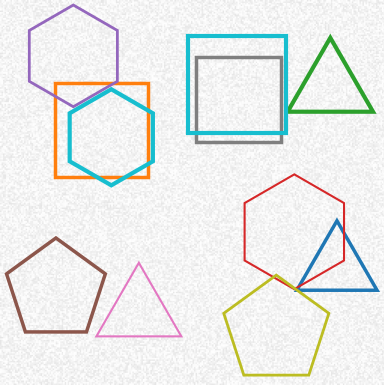[{"shape": "triangle", "thickness": 2.5, "radius": 0.6, "center": [0.875, 0.306]}, {"shape": "square", "thickness": 2.5, "radius": 0.61, "center": [0.263, 0.662]}, {"shape": "triangle", "thickness": 3, "radius": 0.64, "center": [0.858, 0.774]}, {"shape": "hexagon", "thickness": 1.5, "radius": 0.75, "center": [0.764, 0.398]}, {"shape": "hexagon", "thickness": 2, "radius": 0.66, "center": [0.19, 0.855]}, {"shape": "pentagon", "thickness": 2.5, "radius": 0.67, "center": [0.145, 0.247]}, {"shape": "triangle", "thickness": 1.5, "radius": 0.64, "center": [0.361, 0.19]}, {"shape": "square", "thickness": 2.5, "radius": 0.55, "center": [0.62, 0.742]}, {"shape": "pentagon", "thickness": 2, "radius": 0.72, "center": [0.718, 0.142]}, {"shape": "square", "thickness": 3, "radius": 0.63, "center": [0.615, 0.781]}, {"shape": "hexagon", "thickness": 3, "radius": 0.62, "center": [0.289, 0.643]}]